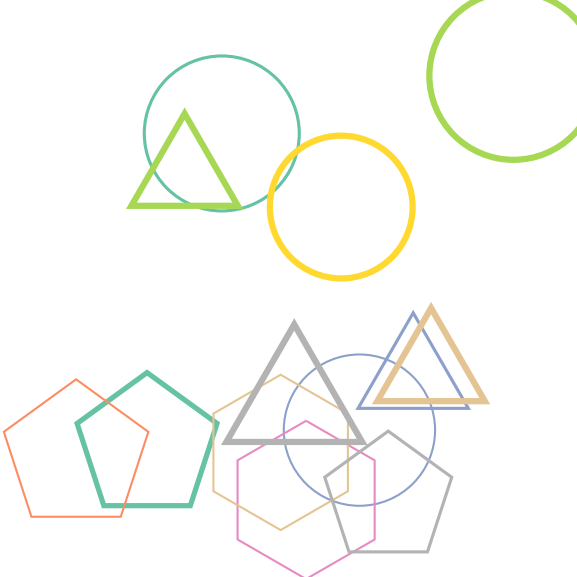[{"shape": "circle", "thickness": 1.5, "radius": 0.67, "center": [0.384, 0.768]}, {"shape": "pentagon", "thickness": 2.5, "radius": 0.64, "center": [0.255, 0.227]}, {"shape": "pentagon", "thickness": 1, "radius": 0.66, "center": [0.132, 0.211]}, {"shape": "triangle", "thickness": 1.5, "radius": 0.55, "center": [0.715, 0.347]}, {"shape": "circle", "thickness": 1, "radius": 0.66, "center": [0.622, 0.254]}, {"shape": "hexagon", "thickness": 1, "radius": 0.69, "center": [0.53, 0.133]}, {"shape": "circle", "thickness": 3, "radius": 0.73, "center": [0.889, 0.868]}, {"shape": "triangle", "thickness": 3, "radius": 0.53, "center": [0.32, 0.696]}, {"shape": "circle", "thickness": 3, "radius": 0.62, "center": [0.591, 0.641]}, {"shape": "triangle", "thickness": 3, "radius": 0.54, "center": [0.746, 0.358]}, {"shape": "hexagon", "thickness": 1, "radius": 0.67, "center": [0.486, 0.216]}, {"shape": "triangle", "thickness": 3, "radius": 0.68, "center": [0.51, 0.302]}, {"shape": "pentagon", "thickness": 1.5, "radius": 0.58, "center": [0.672, 0.137]}]